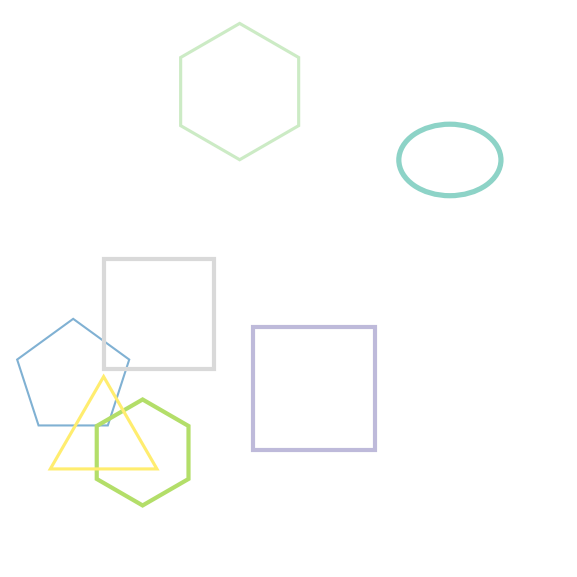[{"shape": "oval", "thickness": 2.5, "radius": 0.44, "center": [0.779, 0.722]}, {"shape": "square", "thickness": 2, "radius": 0.53, "center": [0.544, 0.326]}, {"shape": "pentagon", "thickness": 1, "radius": 0.51, "center": [0.127, 0.345]}, {"shape": "hexagon", "thickness": 2, "radius": 0.46, "center": [0.247, 0.216]}, {"shape": "square", "thickness": 2, "radius": 0.47, "center": [0.275, 0.455]}, {"shape": "hexagon", "thickness": 1.5, "radius": 0.59, "center": [0.415, 0.841]}, {"shape": "triangle", "thickness": 1.5, "radius": 0.53, "center": [0.179, 0.24]}]